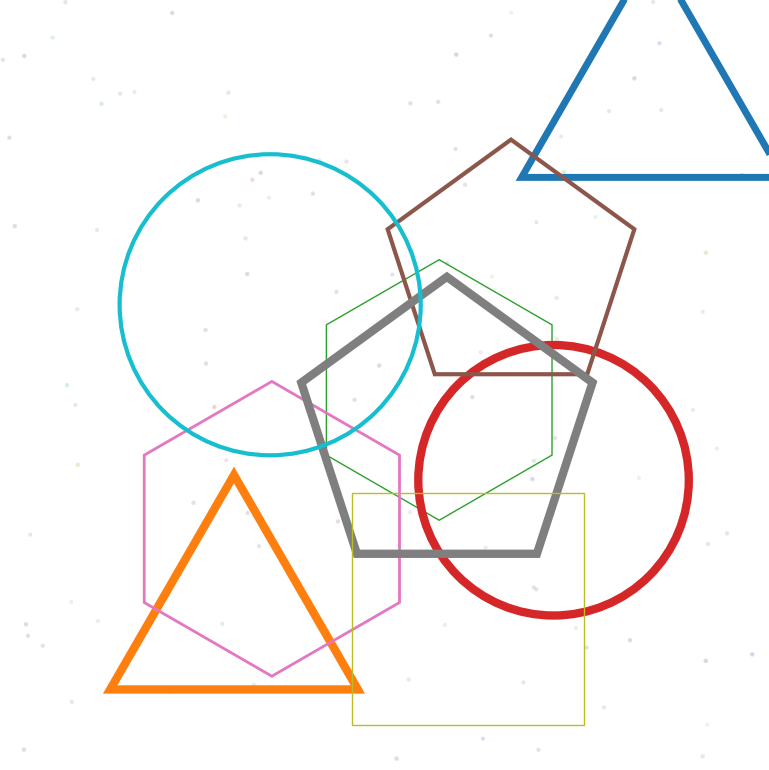[{"shape": "triangle", "thickness": 2.5, "radius": 0.98, "center": [0.847, 0.868]}, {"shape": "triangle", "thickness": 3, "radius": 0.93, "center": [0.304, 0.197]}, {"shape": "hexagon", "thickness": 0.5, "radius": 0.85, "center": [0.57, 0.494]}, {"shape": "circle", "thickness": 3, "radius": 0.88, "center": [0.719, 0.376]}, {"shape": "pentagon", "thickness": 1.5, "radius": 0.84, "center": [0.664, 0.65]}, {"shape": "hexagon", "thickness": 1, "radius": 0.96, "center": [0.353, 0.313]}, {"shape": "pentagon", "thickness": 3, "radius": 0.99, "center": [0.58, 0.442]}, {"shape": "square", "thickness": 0.5, "radius": 0.75, "center": [0.608, 0.209]}, {"shape": "circle", "thickness": 1.5, "radius": 0.98, "center": [0.351, 0.604]}]